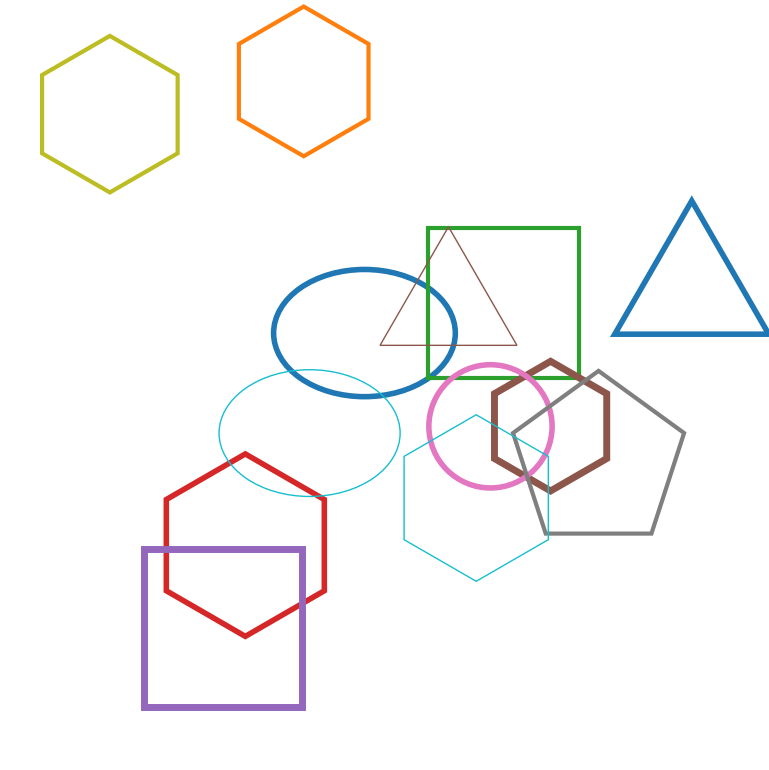[{"shape": "oval", "thickness": 2, "radius": 0.59, "center": [0.473, 0.567]}, {"shape": "triangle", "thickness": 2, "radius": 0.58, "center": [0.898, 0.624]}, {"shape": "hexagon", "thickness": 1.5, "radius": 0.49, "center": [0.394, 0.894]}, {"shape": "square", "thickness": 1.5, "radius": 0.49, "center": [0.654, 0.607]}, {"shape": "hexagon", "thickness": 2, "radius": 0.59, "center": [0.319, 0.292]}, {"shape": "square", "thickness": 2.5, "radius": 0.51, "center": [0.29, 0.184]}, {"shape": "triangle", "thickness": 0.5, "radius": 0.51, "center": [0.582, 0.603]}, {"shape": "hexagon", "thickness": 2.5, "radius": 0.42, "center": [0.715, 0.447]}, {"shape": "circle", "thickness": 2, "radius": 0.4, "center": [0.637, 0.446]}, {"shape": "pentagon", "thickness": 1.5, "radius": 0.58, "center": [0.777, 0.402]}, {"shape": "hexagon", "thickness": 1.5, "radius": 0.51, "center": [0.143, 0.852]}, {"shape": "hexagon", "thickness": 0.5, "radius": 0.54, "center": [0.618, 0.353]}, {"shape": "oval", "thickness": 0.5, "radius": 0.59, "center": [0.402, 0.438]}]